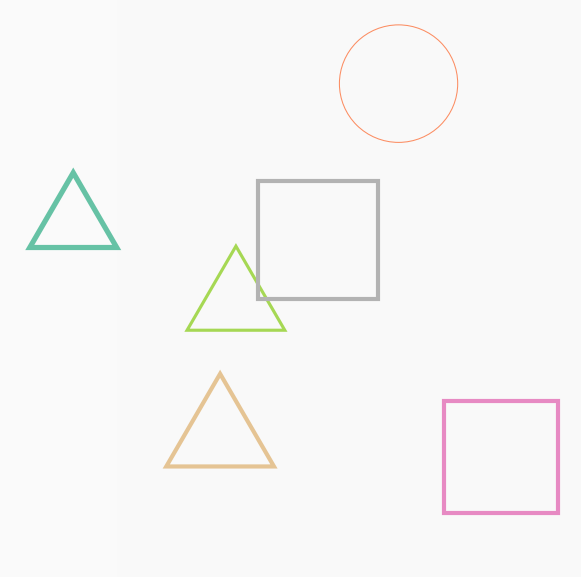[{"shape": "triangle", "thickness": 2.5, "radius": 0.43, "center": [0.126, 0.614]}, {"shape": "circle", "thickness": 0.5, "radius": 0.51, "center": [0.686, 0.854]}, {"shape": "square", "thickness": 2, "radius": 0.49, "center": [0.862, 0.208]}, {"shape": "triangle", "thickness": 1.5, "radius": 0.49, "center": [0.406, 0.476]}, {"shape": "triangle", "thickness": 2, "radius": 0.53, "center": [0.379, 0.245]}, {"shape": "square", "thickness": 2, "radius": 0.51, "center": [0.547, 0.584]}]